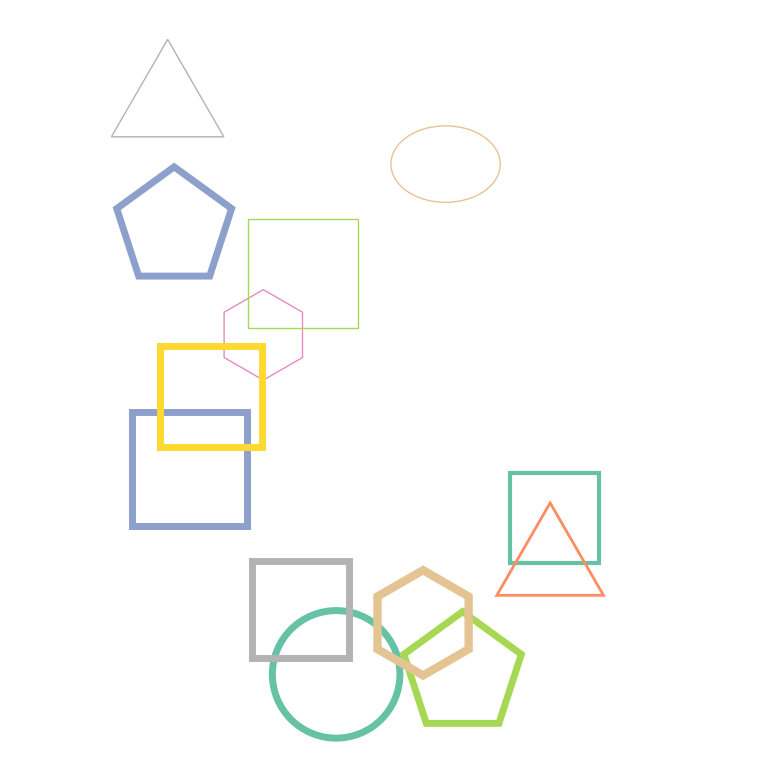[{"shape": "circle", "thickness": 2.5, "radius": 0.41, "center": [0.437, 0.124]}, {"shape": "square", "thickness": 1.5, "radius": 0.29, "center": [0.72, 0.327]}, {"shape": "triangle", "thickness": 1, "radius": 0.4, "center": [0.714, 0.267]}, {"shape": "pentagon", "thickness": 2.5, "radius": 0.39, "center": [0.226, 0.705]}, {"shape": "square", "thickness": 2.5, "radius": 0.37, "center": [0.246, 0.391]}, {"shape": "hexagon", "thickness": 0.5, "radius": 0.29, "center": [0.342, 0.565]}, {"shape": "pentagon", "thickness": 2.5, "radius": 0.4, "center": [0.601, 0.125]}, {"shape": "square", "thickness": 0.5, "radius": 0.36, "center": [0.393, 0.645]}, {"shape": "square", "thickness": 2.5, "radius": 0.33, "center": [0.274, 0.485]}, {"shape": "hexagon", "thickness": 3, "radius": 0.34, "center": [0.549, 0.191]}, {"shape": "oval", "thickness": 0.5, "radius": 0.35, "center": [0.579, 0.787]}, {"shape": "square", "thickness": 2.5, "radius": 0.31, "center": [0.39, 0.209]}, {"shape": "triangle", "thickness": 0.5, "radius": 0.42, "center": [0.218, 0.864]}]